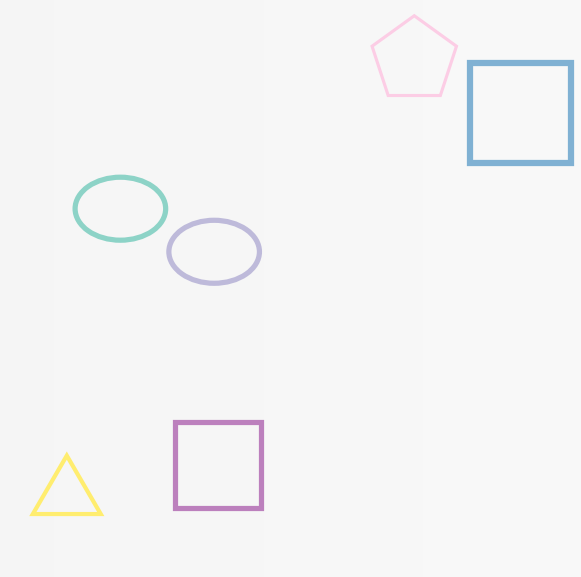[{"shape": "oval", "thickness": 2.5, "radius": 0.39, "center": [0.207, 0.638]}, {"shape": "oval", "thickness": 2.5, "radius": 0.39, "center": [0.368, 0.563]}, {"shape": "square", "thickness": 3, "radius": 0.43, "center": [0.895, 0.803]}, {"shape": "pentagon", "thickness": 1.5, "radius": 0.38, "center": [0.713, 0.896]}, {"shape": "square", "thickness": 2.5, "radius": 0.37, "center": [0.375, 0.194]}, {"shape": "triangle", "thickness": 2, "radius": 0.34, "center": [0.115, 0.143]}]